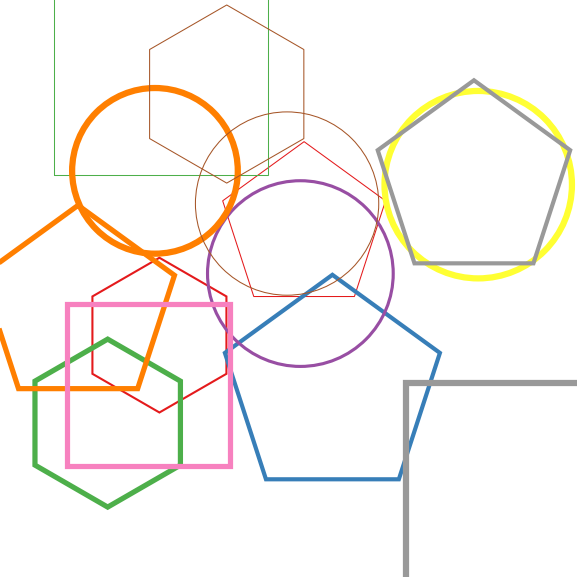[{"shape": "hexagon", "thickness": 1, "radius": 0.67, "center": [0.276, 0.419]}, {"shape": "pentagon", "thickness": 0.5, "radius": 0.74, "center": [0.527, 0.606]}, {"shape": "pentagon", "thickness": 2, "radius": 0.98, "center": [0.576, 0.328]}, {"shape": "hexagon", "thickness": 2.5, "radius": 0.73, "center": [0.186, 0.266]}, {"shape": "square", "thickness": 0.5, "radius": 0.92, "center": [0.279, 0.881]}, {"shape": "circle", "thickness": 1.5, "radius": 0.8, "center": [0.52, 0.525]}, {"shape": "pentagon", "thickness": 2.5, "radius": 0.88, "center": [0.135, 0.468]}, {"shape": "circle", "thickness": 3, "radius": 0.72, "center": [0.268, 0.703]}, {"shape": "circle", "thickness": 3, "radius": 0.81, "center": [0.828, 0.679]}, {"shape": "hexagon", "thickness": 0.5, "radius": 0.77, "center": [0.393, 0.836]}, {"shape": "circle", "thickness": 0.5, "radius": 0.79, "center": [0.497, 0.647]}, {"shape": "square", "thickness": 2.5, "radius": 0.7, "center": [0.257, 0.333]}, {"shape": "square", "thickness": 3, "radius": 0.88, "center": [0.878, 0.161]}, {"shape": "pentagon", "thickness": 2, "radius": 0.88, "center": [0.821, 0.685]}]